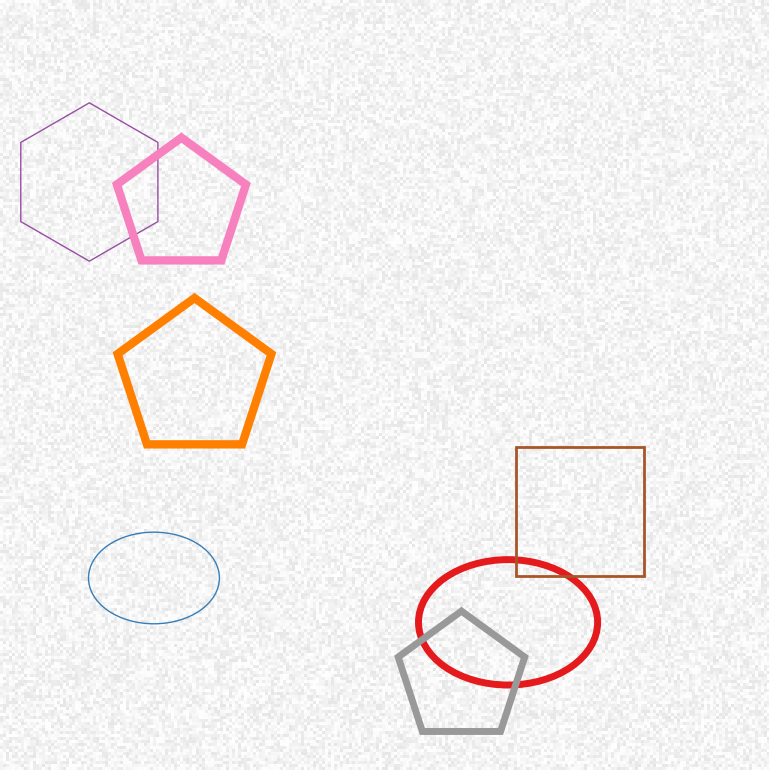[{"shape": "oval", "thickness": 2.5, "radius": 0.58, "center": [0.66, 0.192]}, {"shape": "oval", "thickness": 0.5, "radius": 0.42, "center": [0.2, 0.249]}, {"shape": "hexagon", "thickness": 0.5, "radius": 0.51, "center": [0.116, 0.764]}, {"shape": "pentagon", "thickness": 3, "radius": 0.53, "center": [0.253, 0.508]}, {"shape": "square", "thickness": 1, "radius": 0.42, "center": [0.753, 0.336]}, {"shape": "pentagon", "thickness": 3, "radius": 0.44, "center": [0.236, 0.733]}, {"shape": "pentagon", "thickness": 2.5, "radius": 0.43, "center": [0.599, 0.12]}]